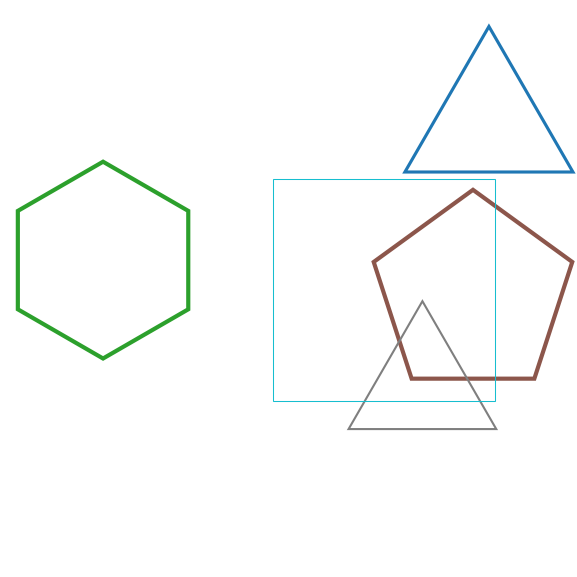[{"shape": "triangle", "thickness": 1.5, "radius": 0.84, "center": [0.847, 0.785]}, {"shape": "hexagon", "thickness": 2, "radius": 0.85, "center": [0.178, 0.549]}, {"shape": "pentagon", "thickness": 2, "radius": 0.9, "center": [0.819, 0.49]}, {"shape": "triangle", "thickness": 1, "radius": 0.74, "center": [0.731, 0.33]}, {"shape": "square", "thickness": 0.5, "radius": 0.96, "center": [0.665, 0.497]}]